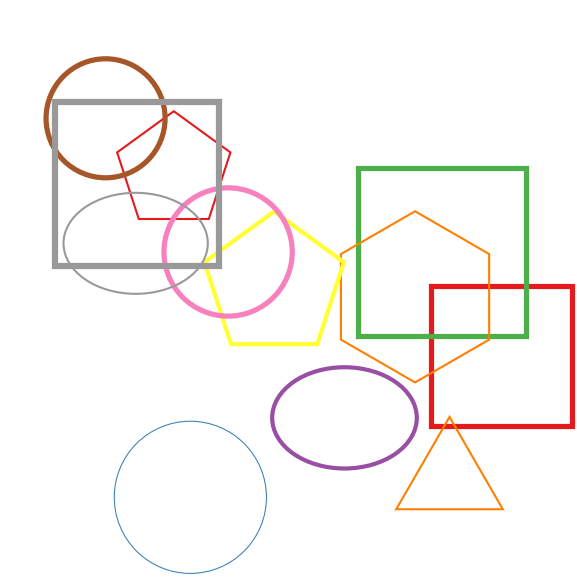[{"shape": "square", "thickness": 2.5, "radius": 0.61, "center": [0.868, 0.383]}, {"shape": "pentagon", "thickness": 1, "radius": 0.52, "center": [0.301, 0.703]}, {"shape": "circle", "thickness": 0.5, "radius": 0.66, "center": [0.33, 0.138]}, {"shape": "square", "thickness": 2.5, "radius": 0.73, "center": [0.765, 0.563]}, {"shape": "oval", "thickness": 2, "radius": 0.63, "center": [0.597, 0.276]}, {"shape": "triangle", "thickness": 1, "radius": 0.53, "center": [0.778, 0.171]}, {"shape": "hexagon", "thickness": 1, "radius": 0.74, "center": [0.719, 0.485]}, {"shape": "pentagon", "thickness": 2, "radius": 0.63, "center": [0.475, 0.506]}, {"shape": "circle", "thickness": 2.5, "radius": 0.52, "center": [0.183, 0.794]}, {"shape": "circle", "thickness": 2.5, "radius": 0.56, "center": [0.395, 0.563]}, {"shape": "square", "thickness": 3, "radius": 0.71, "center": [0.237, 0.681]}, {"shape": "oval", "thickness": 1, "radius": 0.62, "center": [0.235, 0.578]}]